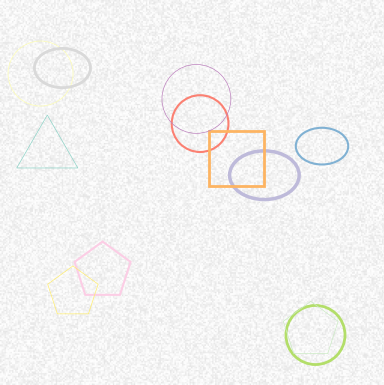[{"shape": "triangle", "thickness": 0.5, "radius": 0.46, "center": [0.123, 0.61]}, {"shape": "circle", "thickness": 0.5, "radius": 0.42, "center": [0.105, 0.809]}, {"shape": "oval", "thickness": 2.5, "radius": 0.45, "center": [0.687, 0.545]}, {"shape": "circle", "thickness": 1.5, "radius": 0.37, "center": [0.52, 0.679]}, {"shape": "oval", "thickness": 1.5, "radius": 0.34, "center": [0.836, 0.62]}, {"shape": "square", "thickness": 2, "radius": 0.36, "center": [0.615, 0.588]}, {"shape": "circle", "thickness": 2, "radius": 0.38, "center": [0.819, 0.13]}, {"shape": "pentagon", "thickness": 1.5, "radius": 0.38, "center": [0.266, 0.296]}, {"shape": "oval", "thickness": 2, "radius": 0.36, "center": [0.162, 0.823]}, {"shape": "circle", "thickness": 0.5, "radius": 0.45, "center": [0.51, 0.743]}, {"shape": "pentagon", "thickness": 0.5, "radius": 0.37, "center": [0.807, 0.142]}, {"shape": "pentagon", "thickness": 0.5, "radius": 0.34, "center": [0.189, 0.24]}]